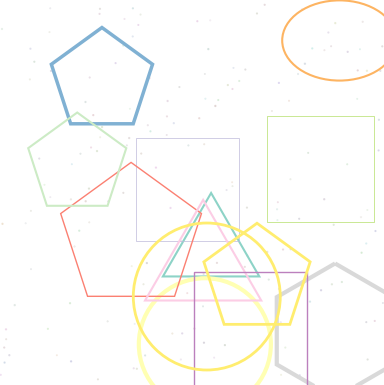[{"shape": "triangle", "thickness": 1.5, "radius": 0.72, "center": [0.548, 0.354]}, {"shape": "circle", "thickness": 3, "radius": 0.86, "center": [0.532, 0.106]}, {"shape": "square", "thickness": 0.5, "radius": 0.67, "center": [0.486, 0.507]}, {"shape": "pentagon", "thickness": 1, "radius": 0.96, "center": [0.34, 0.386]}, {"shape": "pentagon", "thickness": 2.5, "radius": 0.69, "center": [0.265, 0.79]}, {"shape": "oval", "thickness": 1.5, "radius": 0.74, "center": [0.882, 0.895]}, {"shape": "square", "thickness": 0.5, "radius": 0.69, "center": [0.832, 0.56]}, {"shape": "triangle", "thickness": 1.5, "radius": 0.87, "center": [0.528, 0.307]}, {"shape": "hexagon", "thickness": 3, "radius": 0.87, "center": [0.87, 0.141]}, {"shape": "square", "thickness": 1, "radius": 0.74, "center": [0.651, 0.146]}, {"shape": "pentagon", "thickness": 1.5, "radius": 0.67, "center": [0.201, 0.574]}, {"shape": "circle", "thickness": 2, "radius": 0.95, "center": [0.537, 0.23]}, {"shape": "pentagon", "thickness": 2, "radius": 0.73, "center": [0.668, 0.275]}]